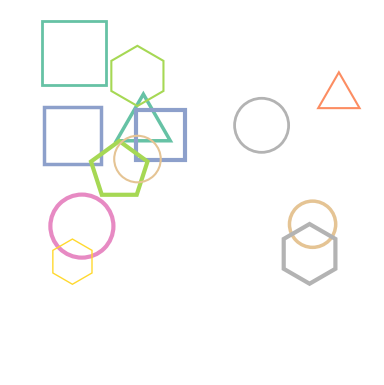[{"shape": "triangle", "thickness": 2.5, "radius": 0.4, "center": [0.372, 0.675]}, {"shape": "square", "thickness": 2, "radius": 0.42, "center": [0.191, 0.862]}, {"shape": "triangle", "thickness": 1.5, "radius": 0.31, "center": [0.88, 0.75]}, {"shape": "square", "thickness": 2.5, "radius": 0.37, "center": [0.187, 0.647]}, {"shape": "square", "thickness": 3, "radius": 0.32, "center": [0.417, 0.649]}, {"shape": "circle", "thickness": 3, "radius": 0.41, "center": [0.213, 0.413]}, {"shape": "pentagon", "thickness": 3, "radius": 0.39, "center": [0.31, 0.557]}, {"shape": "hexagon", "thickness": 1.5, "radius": 0.39, "center": [0.357, 0.803]}, {"shape": "hexagon", "thickness": 1, "radius": 0.29, "center": [0.188, 0.32]}, {"shape": "circle", "thickness": 1.5, "radius": 0.3, "center": [0.357, 0.587]}, {"shape": "circle", "thickness": 2.5, "radius": 0.3, "center": [0.812, 0.418]}, {"shape": "hexagon", "thickness": 3, "radius": 0.39, "center": [0.804, 0.341]}, {"shape": "circle", "thickness": 2, "radius": 0.35, "center": [0.679, 0.675]}]